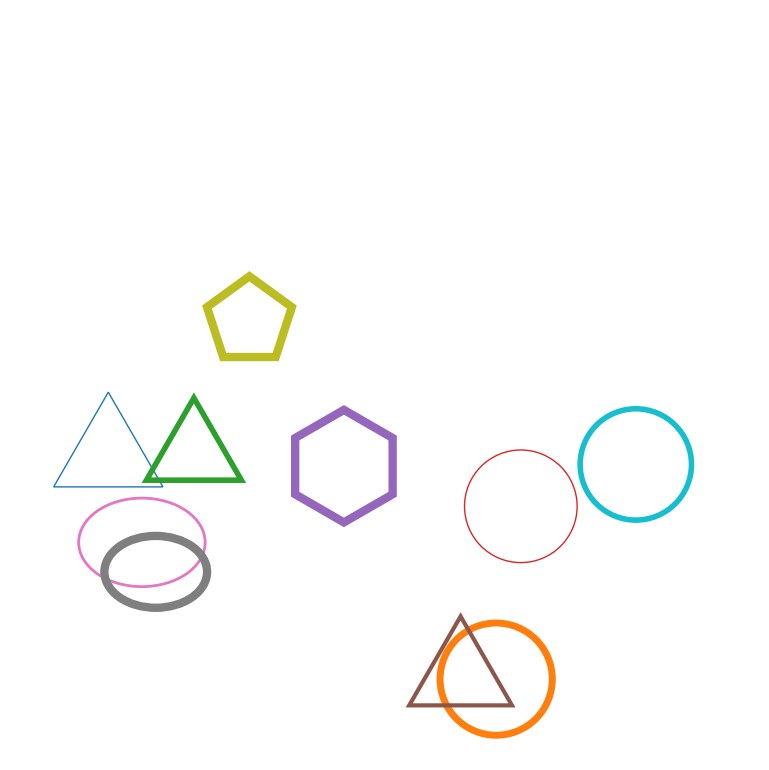[{"shape": "triangle", "thickness": 0.5, "radius": 0.41, "center": [0.141, 0.409]}, {"shape": "circle", "thickness": 2.5, "radius": 0.36, "center": [0.644, 0.118]}, {"shape": "triangle", "thickness": 2, "radius": 0.36, "center": [0.252, 0.412]}, {"shape": "circle", "thickness": 0.5, "radius": 0.37, "center": [0.676, 0.342]}, {"shape": "hexagon", "thickness": 3, "radius": 0.37, "center": [0.447, 0.395]}, {"shape": "triangle", "thickness": 1.5, "radius": 0.39, "center": [0.598, 0.122]}, {"shape": "oval", "thickness": 1, "radius": 0.41, "center": [0.184, 0.296]}, {"shape": "oval", "thickness": 3, "radius": 0.33, "center": [0.202, 0.257]}, {"shape": "pentagon", "thickness": 3, "radius": 0.29, "center": [0.324, 0.583]}, {"shape": "circle", "thickness": 2, "radius": 0.36, "center": [0.826, 0.397]}]